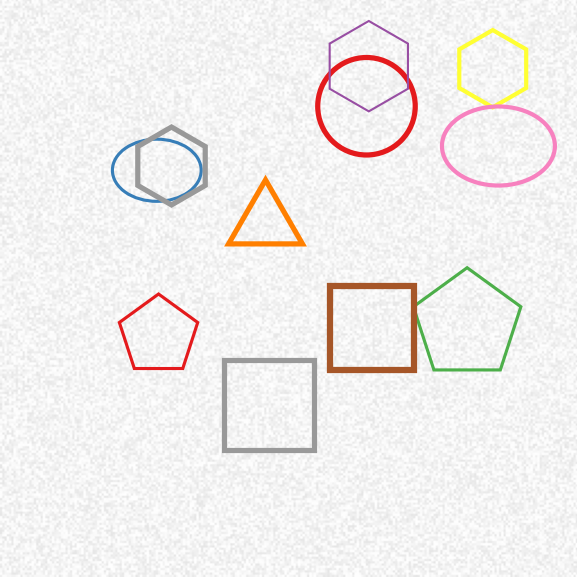[{"shape": "circle", "thickness": 2.5, "radius": 0.42, "center": [0.635, 0.815]}, {"shape": "pentagon", "thickness": 1.5, "radius": 0.36, "center": [0.275, 0.419]}, {"shape": "oval", "thickness": 1.5, "radius": 0.38, "center": [0.272, 0.704]}, {"shape": "pentagon", "thickness": 1.5, "radius": 0.49, "center": [0.809, 0.438]}, {"shape": "hexagon", "thickness": 1, "radius": 0.39, "center": [0.639, 0.885]}, {"shape": "triangle", "thickness": 2.5, "radius": 0.37, "center": [0.46, 0.614]}, {"shape": "hexagon", "thickness": 2, "radius": 0.33, "center": [0.853, 0.88]}, {"shape": "square", "thickness": 3, "radius": 0.36, "center": [0.645, 0.431]}, {"shape": "oval", "thickness": 2, "radius": 0.49, "center": [0.863, 0.746]}, {"shape": "hexagon", "thickness": 2.5, "radius": 0.34, "center": [0.297, 0.712]}, {"shape": "square", "thickness": 2.5, "radius": 0.39, "center": [0.466, 0.298]}]